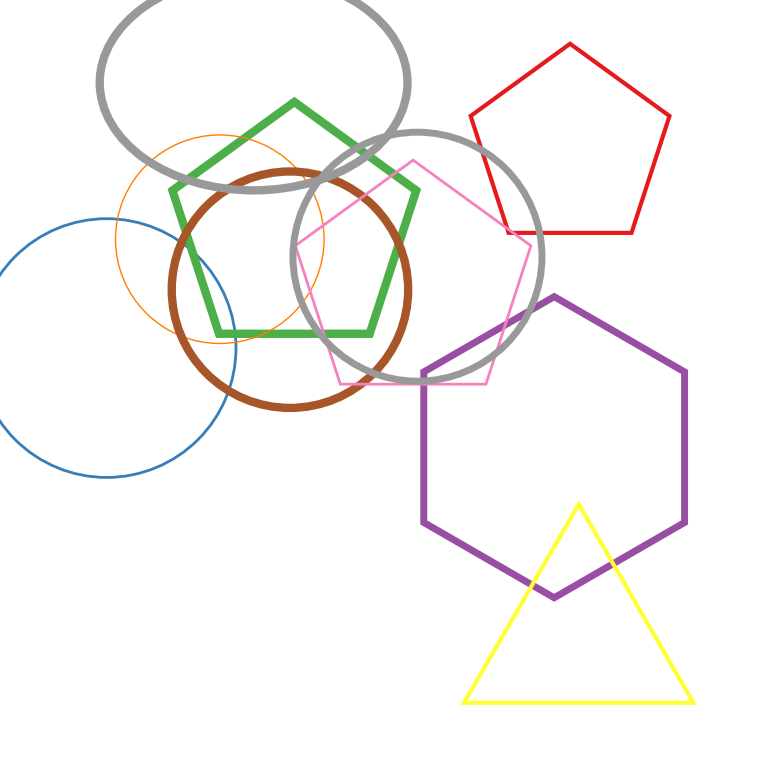[{"shape": "pentagon", "thickness": 1.5, "radius": 0.68, "center": [0.74, 0.807]}, {"shape": "circle", "thickness": 1, "radius": 0.84, "center": [0.138, 0.548]}, {"shape": "pentagon", "thickness": 3, "radius": 0.83, "center": [0.382, 0.701]}, {"shape": "hexagon", "thickness": 2.5, "radius": 0.98, "center": [0.72, 0.419]}, {"shape": "circle", "thickness": 0.5, "radius": 0.68, "center": [0.285, 0.689]}, {"shape": "triangle", "thickness": 1.5, "radius": 0.86, "center": [0.752, 0.173]}, {"shape": "circle", "thickness": 3, "radius": 0.77, "center": [0.377, 0.624]}, {"shape": "pentagon", "thickness": 1, "radius": 0.8, "center": [0.537, 0.631]}, {"shape": "circle", "thickness": 2.5, "radius": 0.81, "center": [0.542, 0.667]}, {"shape": "oval", "thickness": 3, "radius": 1.0, "center": [0.329, 0.893]}]